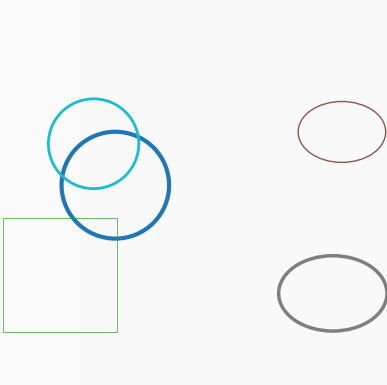[{"shape": "circle", "thickness": 3, "radius": 0.69, "center": [0.298, 0.519]}, {"shape": "square", "thickness": 0.5, "radius": 0.74, "center": [0.156, 0.286]}, {"shape": "oval", "thickness": 1, "radius": 0.56, "center": [0.882, 0.657]}, {"shape": "oval", "thickness": 2.5, "radius": 0.7, "center": [0.859, 0.238]}, {"shape": "circle", "thickness": 2, "radius": 0.58, "center": [0.242, 0.627]}]